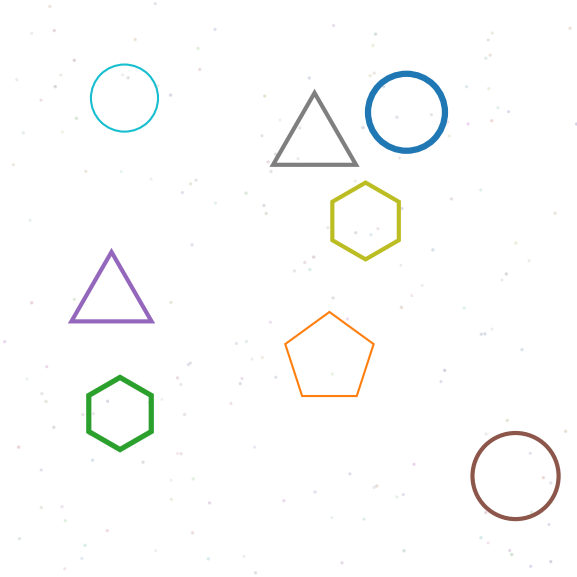[{"shape": "circle", "thickness": 3, "radius": 0.33, "center": [0.704, 0.805]}, {"shape": "pentagon", "thickness": 1, "radius": 0.4, "center": [0.57, 0.378]}, {"shape": "hexagon", "thickness": 2.5, "radius": 0.31, "center": [0.208, 0.283]}, {"shape": "triangle", "thickness": 2, "radius": 0.4, "center": [0.193, 0.483]}, {"shape": "circle", "thickness": 2, "radius": 0.37, "center": [0.893, 0.175]}, {"shape": "triangle", "thickness": 2, "radius": 0.41, "center": [0.545, 0.755]}, {"shape": "hexagon", "thickness": 2, "radius": 0.33, "center": [0.633, 0.616]}, {"shape": "circle", "thickness": 1, "radius": 0.29, "center": [0.216, 0.829]}]